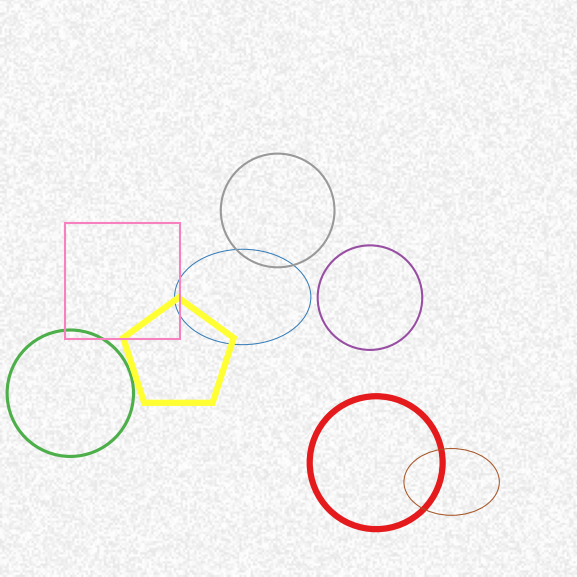[{"shape": "circle", "thickness": 3, "radius": 0.58, "center": [0.651, 0.198]}, {"shape": "oval", "thickness": 0.5, "radius": 0.59, "center": [0.42, 0.485]}, {"shape": "circle", "thickness": 1.5, "radius": 0.55, "center": [0.122, 0.318]}, {"shape": "circle", "thickness": 1, "radius": 0.45, "center": [0.641, 0.484]}, {"shape": "pentagon", "thickness": 3, "radius": 0.5, "center": [0.309, 0.383]}, {"shape": "oval", "thickness": 0.5, "radius": 0.41, "center": [0.782, 0.165]}, {"shape": "square", "thickness": 1, "radius": 0.5, "center": [0.212, 0.512]}, {"shape": "circle", "thickness": 1, "radius": 0.49, "center": [0.481, 0.635]}]